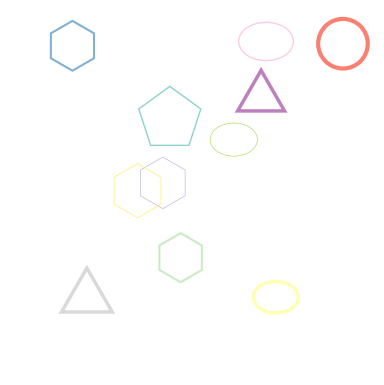[{"shape": "pentagon", "thickness": 1, "radius": 0.42, "center": [0.441, 0.691]}, {"shape": "oval", "thickness": 2.5, "radius": 0.29, "center": [0.716, 0.228]}, {"shape": "hexagon", "thickness": 0.5, "radius": 0.34, "center": [0.423, 0.525]}, {"shape": "circle", "thickness": 3, "radius": 0.32, "center": [0.891, 0.887]}, {"shape": "hexagon", "thickness": 1.5, "radius": 0.32, "center": [0.188, 0.881]}, {"shape": "oval", "thickness": 0.5, "radius": 0.31, "center": [0.607, 0.637]}, {"shape": "oval", "thickness": 1, "radius": 0.36, "center": [0.691, 0.892]}, {"shape": "triangle", "thickness": 2.5, "radius": 0.38, "center": [0.226, 0.228]}, {"shape": "triangle", "thickness": 2.5, "radius": 0.35, "center": [0.678, 0.747]}, {"shape": "hexagon", "thickness": 1.5, "radius": 0.32, "center": [0.469, 0.331]}, {"shape": "hexagon", "thickness": 0.5, "radius": 0.35, "center": [0.357, 0.505]}]